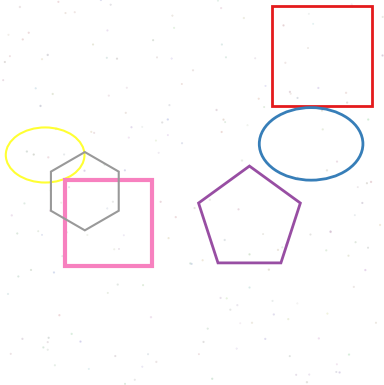[{"shape": "square", "thickness": 2, "radius": 0.65, "center": [0.836, 0.855]}, {"shape": "oval", "thickness": 2, "radius": 0.67, "center": [0.808, 0.626]}, {"shape": "pentagon", "thickness": 2, "radius": 0.7, "center": [0.648, 0.43]}, {"shape": "oval", "thickness": 1.5, "radius": 0.51, "center": [0.117, 0.597]}, {"shape": "square", "thickness": 3, "radius": 0.56, "center": [0.282, 0.421]}, {"shape": "hexagon", "thickness": 1.5, "radius": 0.51, "center": [0.22, 0.503]}]